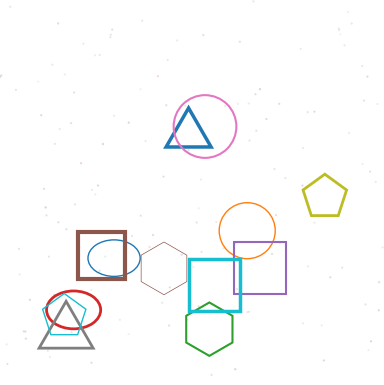[{"shape": "triangle", "thickness": 2.5, "radius": 0.34, "center": [0.49, 0.652]}, {"shape": "oval", "thickness": 1, "radius": 0.34, "center": [0.296, 0.33]}, {"shape": "circle", "thickness": 1, "radius": 0.36, "center": [0.642, 0.401]}, {"shape": "hexagon", "thickness": 1.5, "radius": 0.35, "center": [0.544, 0.145]}, {"shape": "oval", "thickness": 2, "radius": 0.35, "center": [0.191, 0.195]}, {"shape": "square", "thickness": 1.5, "radius": 0.34, "center": [0.675, 0.304]}, {"shape": "hexagon", "thickness": 0.5, "radius": 0.34, "center": [0.426, 0.303]}, {"shape": "square", "thickness": 3, "radius": 0.31, "center": [0.265, 0.337]}, {"shape": "circle", "thickness": 1.5, "radius": 0.41, "center": [0.532, 0.671]}, {"shape": "triangle", "thickness": 2, "radius": 0.41, "center": [0.172, 0.136]}, {"shape": "pentagon", "thickness": 2, "radius": 0.3, "center": [0.844, 0.488]}, {"shape": "square", "thickness": 2.5, "radius": 0.33, "center": [0.557, 0.26]}, {"shape": "pentagon", "thickness": 1, "radius": 0.3, "center": [0.167, 0.179]}]